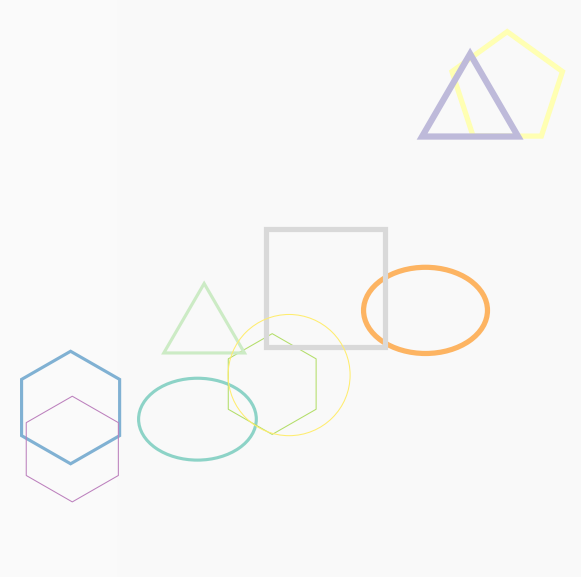[{"shape": "oval", "thickness": 1.5, "radius": 0.51, "center": [0.34, 0.273]}, {"shape": "pentagon", "thickness": 2.5, "radius": 0.5, "center": [0.873, 0.844]}, {"shape": "triangle", "thickness": 3, "radius": 0.48, "center": [0.809, 0.81]}, {"shape": "hexagon", "thickness": 1.5, "radius": 0.49, "center": [0.121, 0.293]}, {"shape": "oval", "thickness": 2.5, "radius": 0.53, "center": [0.732, 0.462]}, {"shape": "hexagon", "thickness": 0.5, "radius": 0.44, "center": [0.468, 0.334]}, {"shape": "square", "thickness": 2.5, "radius": 0.51, "center": [0.56, 0.501]}, {"shape": "hexagon", "thickness": 0.5, "radius": 0.46, "center": [0.124, 0.222]}, {"shape": "triangle", "thickness": 1.5, "radius": 0.4, "center": [0.351, 0.428]}, {"shape": "circle", "thickness": 0.5, "radius": 0.52, "center": [0.497, 0.35]}]